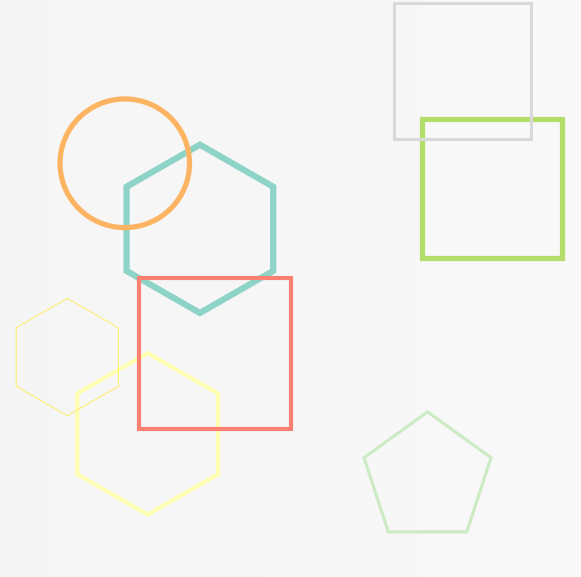[{"shape": "hexagon", "thickness": 3, "radius": 0.73, "center": [0.344, 0.603]}, {"shape": "hexagon", "thickness": 2, "radius": 0.7, "center": [0.254, 0.248]}, {"shape": "square", "thickness": 2, "radius": 0.66, "center": [0.369, 0.387]}, {"shape": "circle", "thickness": 2.5, "radius": 0.56, "center": [0.215, 0.716]}, {"shape": "square", "thickness": 2.5, "radius": 0.6, "center": [0.846, 0.672]}, {"shape": "square", "thickness": 1.5, "radius": 0.59, "center": [0.796, 0.876]}, {"shape": "pentagon", "thickness": 1.5, "radius": 0.57, "center": [0.736, 0.171]}, {"shape": "hexagon", "thickness": 0.5, "radius": 0.51, "center": [0.116, 0.381]}]